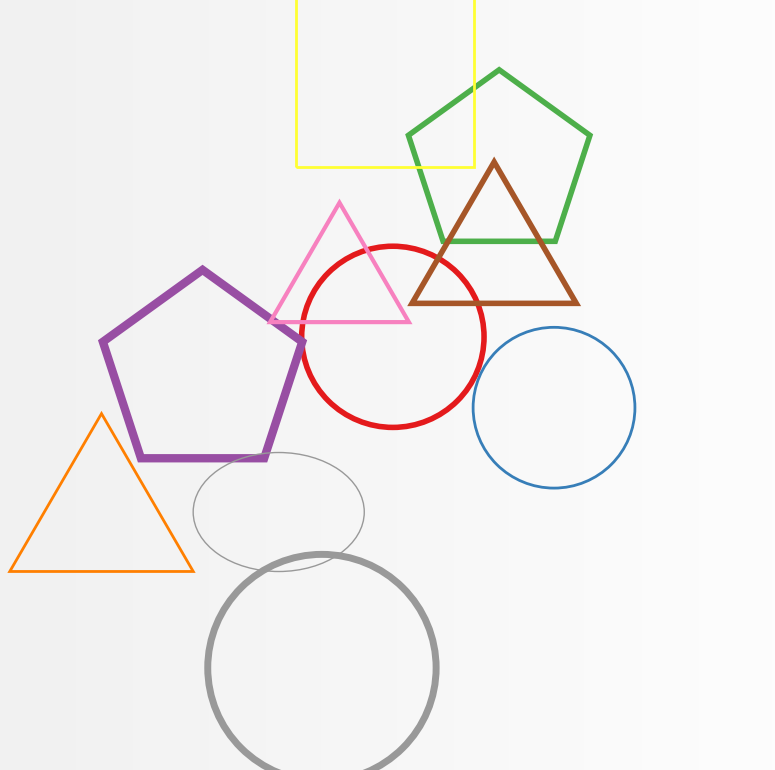[{"shape": "circle", "thickness": 2, "radius": 0.59, "center": [0.507, 0.563]}, {"shape": "circle", "thickness": 1, "radius": 0.52, "center": [0.715, 0.471]}, {"shape": "pentagon", "thickness": 2, "radius": 0.62, "center": [0.644, 0.786]}, {"shape": "pentagon", "thickness": 3, "radius": 0.68, "center": [0.261, 0.514]}, {"shape": "triangle", "thickness": 1, "radius": 0.68, "center": [0.131, 0.326]}, {"shape": "square", "thickness": 1, "radius": 0.57, "center": [0.497, 0.898]}, {"shape": "triangle", "thickness": 2, "radius": 0.61, "center": [0.638, 0.667]}, {"shape": "triangle", "thickness": 1.5, "radius": 0.52, "center": [0.438, 0.633]}, {"shape": "oval", "thickness": 0.5, "radius": 0.55, "center": [0.36, 0.335]}, {"shape": "circle", "thickness": 2.5, "radius": 0.74, "center": [0.415, 0.133]}]